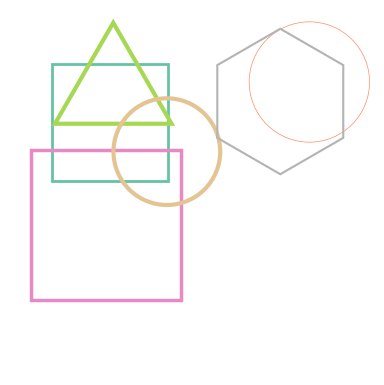[{"shape": "square", "thickness": 2, "radius": 0.76, "center": [0.286, 0.681]}, {"shape": "circle", "thickness": 0.5, "radius": 0.78, "center": [0.804, 0.787]}, {"shape": "square", "thickness": 2.5, "radius": 0.97, "center": [0.276, 0.416]}, {"shape": "triangle", "thickness": 3, "radius": 0.87, "center": [0.294, 0.766]}, {"shape": "circle", "thickness": 3, "radius": 0.69, "center": [0.433, 0.606]}, {"shape": "hexagon", "thickness": 1.5, "radius": 0.94, "center": [0.728, 0.736]}]